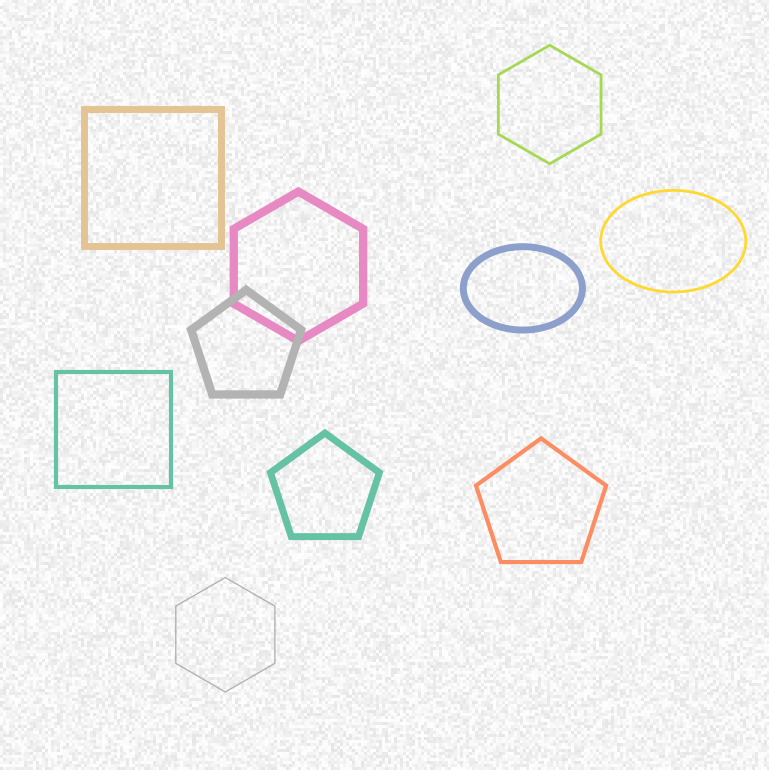[{"shape": "square", "thickness": 1.5, "radius": 0.37, "center": [0.147, 0.442]}, {"shape": "pentagon", "thickness": 2.5, "radius": 0.37, "center": [0.422, 0.363]}, {"shape": "pentagon", "thickness": 1.5, "radius": 0.44, "center": [0.703, 0.342]}, {"shape": "oval", "thickness": 2.5, "radius": 0.39, "center": [0.679, 0.626]}, {"shape": "hexagon", "thickness": 3, "radius": 0.49, "center": [0.388, 0.654]}, {"shape": "hexagon", "thickness": 1, "radius": 0.39, "center": [0.714, 0.864]}, {"shape": "oval", "thickness": 1, "radius": 0.47, "center": [0.874, 0.687]}, {"shape": "square", "thickness": 2.5, "radius": 0.45, "center": [0.198, 0.769]}, {"shape": "pentagon", "thickness": 3, "radius": 0.38, "center": [0.32, 0.548]}, {"shape": "hexagon", "thickness": 0.5, "radius": 0.37, "center": [0.293, 0.176]}]